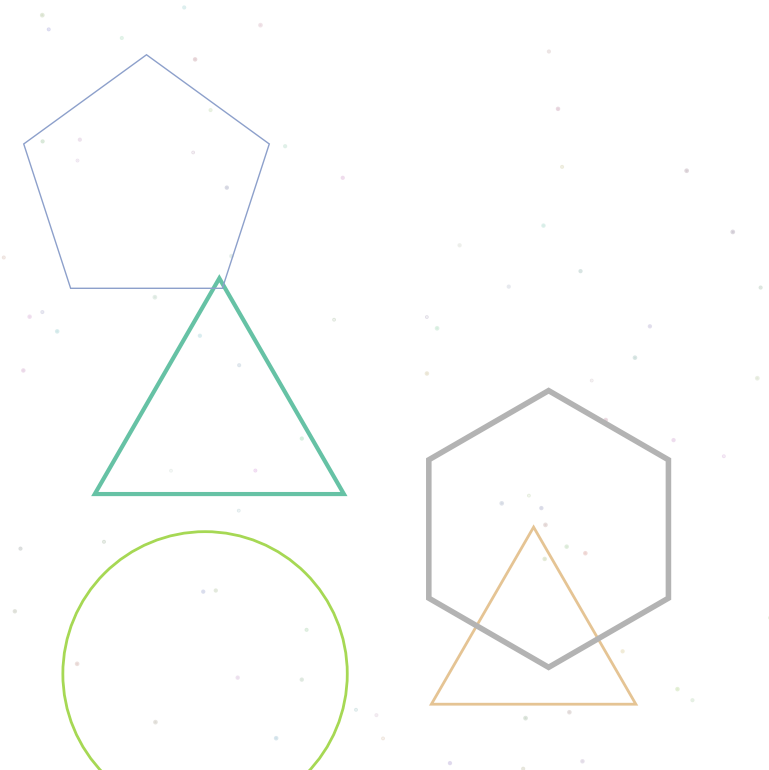[{"shape": "triangle", "thickness": 1.5, "radius": 0.93, "center": [0.285, 0.452]}, {"shape": "pentagon", "thickness": 0.5, "radius": 0.84, "center": [0.19, 0.761]}, {"shape": "circle", "thickness": 1, "radius": 0.92, "center": [0.266, 0.125]}, {"shape": "triangle", "thickness": 1, "radius": 0.77, "center": [0.693, 0.162]}, {"shape": "hexagon", "thickness": 2, "radius": 0.9, "center": [0.712, 0.313]}]